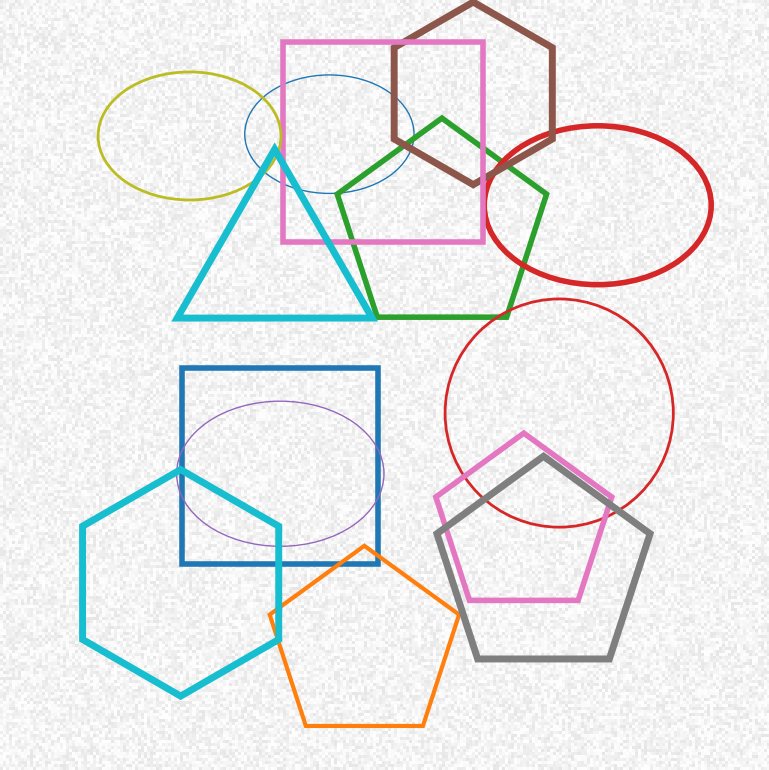[{"shape": "oval", "thickness": 0.5, "radius": 0.55, "center": [0.428, 0.826]}, {"shape": "square", "thickness": 2, "radius": 0.63, "center": [0.363, 0.395]}, {"shape": "pentagon", "thickness": 1.5, "radius": 0.65, "center": [0.473, 0.162]}, {"shape": "pentagon", "thickness": 2, "radius": 0.71, "center": [0.574, 0.704]}, {"shape": "oval", "thickness": 2, "radius": 0.74, "center": [0.776, 0.733]}, {"shape": "circle", "thickness": 1, "radius": 0.74, "center": [0.726, 0.464]}, {"shape": "oval", "thickness": 0.5, "radius": 0.67, "center": [0.364, 0.385]}, {"shape": "hexagon", "thickness": 2.5, "radius": 0.59, "center": [0.615, 0.879]}, {"shape": "square", "thickness": 2, "radius": 0.65, "center": [0.497, 0.815]}, {"shape": "pentagon", "thickness": 2, "radius": 0.6, "center": [0.68, 0.317]}, {"shape": "pentagon", "thickness": 2.5, "radius": 0.73, "center": [0.706, 0.262]}, {"shape": "oval", "thickness": 1, "radius": 0.59, "center": [0.246, 0.823]}, {"shape": "hexagon", "thickness": 2.5, "radius": 0.74, "center": [0.235, 0.243]}, {"shape": "triangle", "thickness": 2.5, "radius": 0.73, "center": [0.357, 0.66]}]